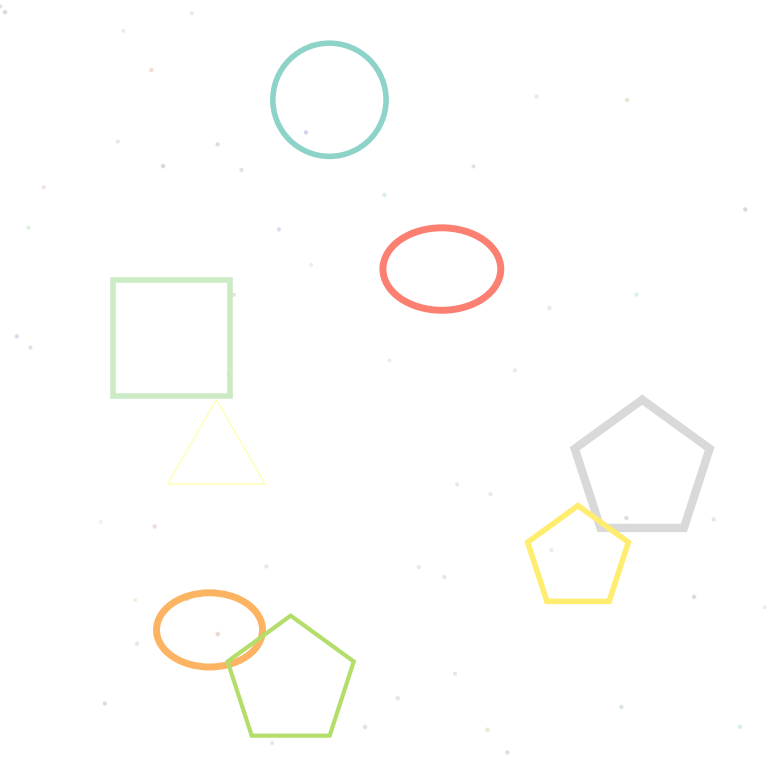[{"shape": "circle", "thickness": 2, "radius": 0.37, "center": [0.428, 0.87]}, {"shape": "triangle", "thickness": 0.5, "radius": 0.37, "center": [0.281, 0.408]}, {"shape": "oval", "thickness": 2.5, "radius": 0.38, "center": [0.574, 0.651]}, {"shape": "oval", "thickness": 2.5, "radius": 0.34, "center": [0.272, 0.182]}, {"shape": "pentagon", "thickness": 1.5, "radius": 0.43, "center": [0.378, 0.114]}, {"shape": "pentagon", "thickness": 3, "radius": 0.46, "center": [0.834, 0.389]}, {"shape": "square", "thickness": 2, "radius": 0.38, "center": [0.223, 0.561]}, {"shape": "pentagon", "thickness": 2, "radius": 0.34, "center": [0.751, 0.275]}]